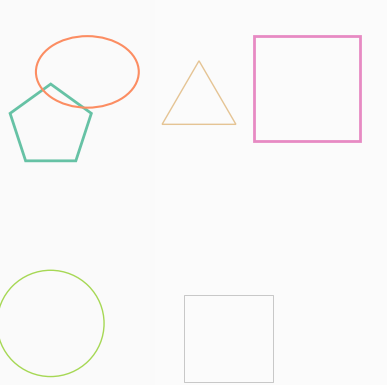[{"shape": "pentagon", "thickness": 2, "radius": 0.55, "center": [0.131, 0.671]}, {"shape": "oval", "thickness": 1.5, "radius": 0.66, "center": [0.225, 0.813]}, {"shape": "square", "thickness": 2, "radius": 0.68, "center": [0.793, 0.77]}, {"shape": "circle", "thickness": 1, "radius": 0.69, "center": [0.13, 0.16]}, {"shape": "triangle", "thickness": 1, "radius": 0.55, "center": [0.514, 0.732]}, {"shape": "square", "thickness": 0.5, "radius": 0.57, "center": [0.59, 0.121]}]